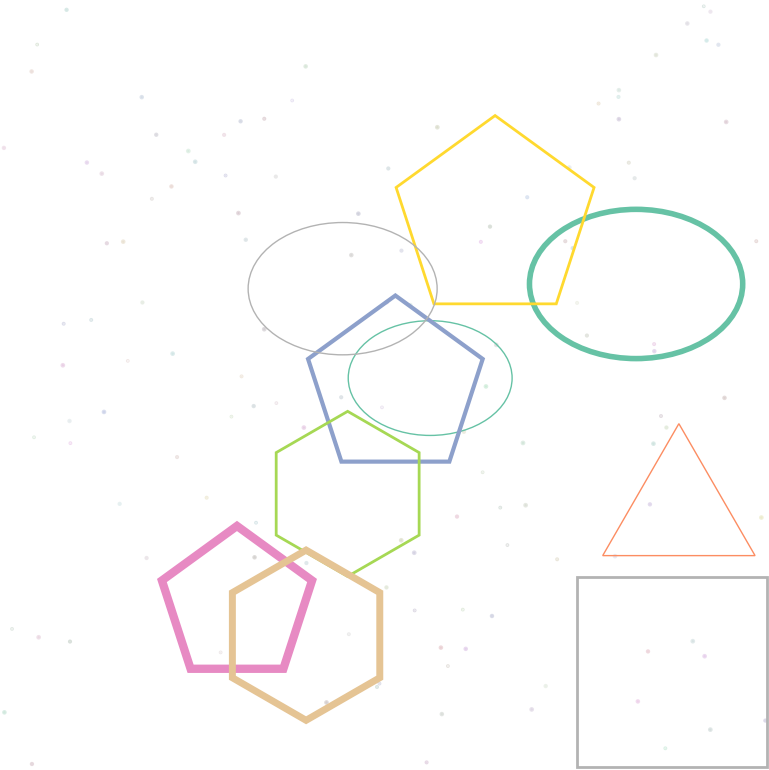[{"shape": "oval", "thickness": 0.5, "radius": 0.53, "center": [0.559, 0.509]}, {"shape": "oval", "thickness": 2, "radius": 0.69, "center": [0.826, 0.631]}, {"shape": "triangle", "thickness": 0.5, "radius": 0.57, "center": [0.882, 0.336]}, {"shape": "pentagon", "thickness": 1.5, "radius": 0.6, "center": [0.513, 0.497]}, {"shape": "pentagon", "thickness": 3, "radius": 0.51, "center": [0.308, 0.214]}, {"shape": "hexagon", "thickness": 1, "radius": 0.54, "center": [0.452, 0.359]}, {"shape": "pentagon", "thickness": 1, "radius": 0.68, "center": [0.643, 0.715]}, {"shape": "hexagon", "thickness": 2.5, "radius": 0.55, "center": [0.398, 0.175]}, {"shape": "square", "thickness": 1, "radius": 0.62, "center": [0.873, 0.127]}, {"shape": "oval", "thickness": 0.5, "radius": 0.61, "center": [0.445, 0.625]}]